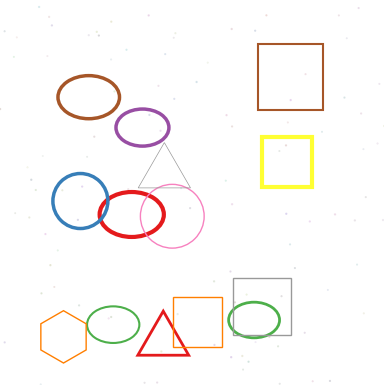[{"shape": "oval", "thickness": 3, "radius": 0.42, "center": [0.342, 0.443]}, {"shape": "triangle", "thickness": 2, "radius": 0.38, "center": [0.424, 0.116]}, {"shape": "circle", "thickness": 2.5, "radius": 0.36, "center": [0.209, 0.478]}, {"shape": "oval", "thickness": 1.5, "radius": 0.34, "center": [0.294, 0.157]}, {"shape": "oval", "thickness": 2, "radius": 0.33, "center": [0.66, 0.169]}, {"shape": "oval", "thickness": 2.5, "radius": 0.34, "center": [0.37, 0.669]}, {"shape": "square", "thickness": 1, "radius": 0.32, "center": [0.513, 0.163]}, {"shape": "hexagon", "thickness": 1, "radius": 0.34, "center": [0.165, 0.125]}, {"shape": "square", "thickness": 3, "radius": 0.33, "center": [0.745, 0.579]}, {"shape": "square", "thickness": 1.5, "radius": 0.43, "center": [0.755, 0.801]}, {"shape": "oval", "thickness": 2.5, "radius": 0.4, "center": [0.23, 0.748]}, {"shape": "circle", "thickness": 1, "radius": 0.41, "center": [0.447, 0.438]}, {"shape": "triangle", "thickness": 0.5, "radius": 0.39, "center": [0.427, 0.551]}, {"shape": "square", "thickness": 1, "radius": 0.37, "center": [0.681, 0.204]}]